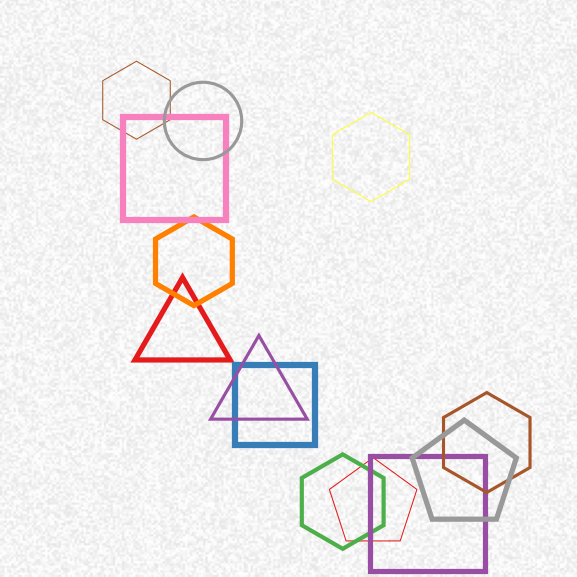[{"shape": "pentagon", "thickness": 0.5, "radius": 0.4, "center": [0.646, 0.127]}, {"shape": "triangle", "thickness": 2.5, "radius": 0.48, "center": [0.316, 0.423]}, {"shape": "square", "thickness": 3, "radius": 0.35, "center": [0.476, 0.297]}, {"shape": "hexagon", "thickness": 2, "radius": 0.41, "center": [0.593, 0.131]}, {"shape": "square", "thickness": 2.5, "radius": 0.49, "center": [0.74, 0.11]}, {"shape": "triangle", "thickness": 1.5, "radius": 0.48, "center": [0.448, 0.322]}, {"shape": "hexagon", "thickness": 2.5, "radius": 0.38, "center": [0.336, 0.547]}, {"shape": "hexagon", "thickness": 0.5, "radius": 0.39, "center": [0.642, 0.727]}, {"shape": "hexagon", "thickness": 1.5, "radius": 0.43, "center": [0.843, 0.233]}, {"shape": "hexagon", "thickness": 0.5, "radius": 0.34, "center": [0.236, 0.826]}, {"shape": "square", "thickness": 3, "radius": 0.45, "center": [0.302, 0.707]}, {"shape": "pentagon", "thickness": 2.5, "radius": 0.47, "center": [0.804, 0.177]}, {"shape": "circle", "thickness": 1.5, "radius": 0.33, "center": [0.352, 0.79]}]